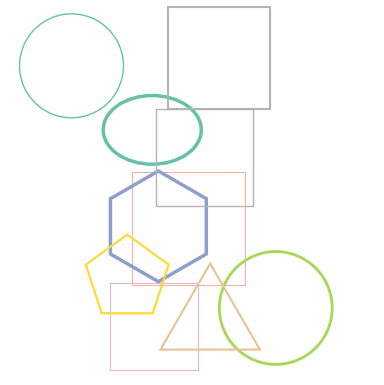[{"shape": "oval", "thickness": 2.5, "radius": 0.64, "center": [0.395, 0.663]}, {"shape": "circle", "thickness": 1, "radius": 0.67, "center": [0.186, 0.829]}, {"shape": "square", "thickness": 0.5, "radius": 0.73, "center": [0.489, 0.406]}, {"shape": "hexagon", "thickness": 2.5, "radius": 0.72, "center": [0.411, 0.412]}, {"shape": "square", "thickness": 0.5, "radius": 0.57, "center": [0.399, 0.152]}, {"shape": "circle", "thickness": 2, "radius": 0.73, "center": [0.716, 0.2]}, {"shape": "pentagon", "thickness": 1.5, "radius": 0.57, "center": [0.33, 0.278]}, {"shape": "triangle", "thickness": 1.5, "radius": 0.75, "center": [0.546, 0.166]}, {"shape": "square", "thickness": 1.5, "radius": 0.66, "center": [0.568, 0.85]}, {"shape": "square", "thickness": 1, "radius": 0.63, "center": [0.531, 0.591]}]